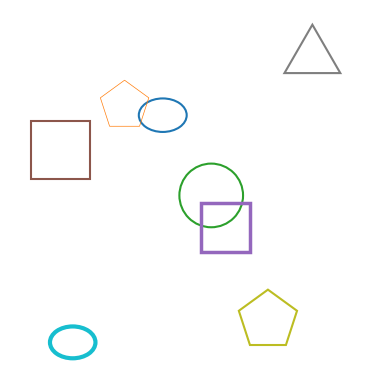[{"shape": "oval", "thickness": 1.5, "radius": 0.31, "center": [0.423, 0.701]}, {"shape": "pentagon", "thickness": 0.5, "radius": 0.33, "center": [0.324, 0.726]}, {"shape": "circle", "thickness": 1.5, "radius": 0.41, "center": [0.549, 0.492]}, {"shape": "square", "thickness": 2.5, "radius": 0.32, "center": [0.586, 0.409]}, {"shape": "square", "thickness": 1.5, "radius": 0.38, "center": [0.157, 0.611]}, {"shape": "triangle", "thickness": 1.5, "radius": 0.42, "center": [0.811, 0.852]}, {"shape": "pentagon", "thickness": 1.5, "radius": 0.4, "center": [0.696, 0.168]}, {"shape": "oval", "thickness": 3, "radius": 0.3, "center": [0.189, 0.111]}]